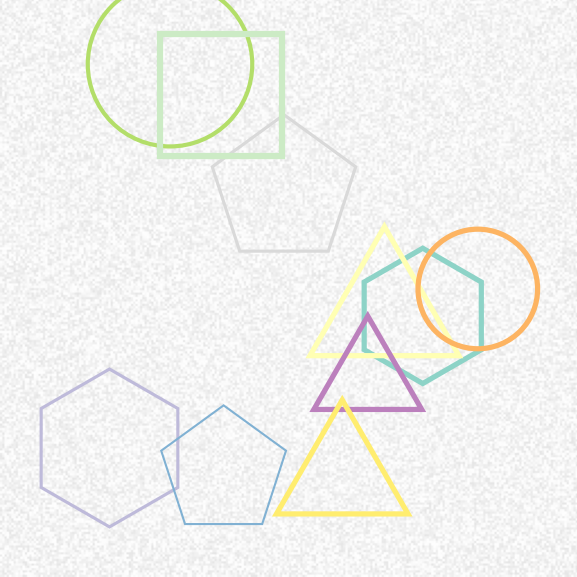[{"shape": "hexagon", "thickness": 2.5, "radius": 0.59, "center": [0.732, 0.452]}, {"shape": "triangle", "thickness": 2.5, "radius": 0.74, "center": [0.666, 0.458]}, {"shape": "hexagon", "thickness": 1.5, "radius": 0.68, "center": [0.19, 0.223]}, {"shape": "pentagon", "thickness": 1, "radius": 0.57, "center": [0.387, 0.184]}, {"shape": "circle", "thickness": 2.5, "radius": 0.52, "center": [0.827, 0.499]}, {"shape": "circle", "thickness": 2, "radius": 0.71, "center": [0.294, 0.888]}, {"shape": "pentagon", "thickness": 1.5, "radius": 0.65, "center": [0.492, 0.67]}, {"shape": "triangle", "thickness": 2.5, "radius": 0.54, "center": [0.637, 0.344]}, {"shape": "square", "thickness": 3, "radius": 0.53, "center": [0.382, 0.834]}, {"shape": "triangle", "thickness": 2.5, "radius": 0.66, "center": [0.593, 0.175]}]